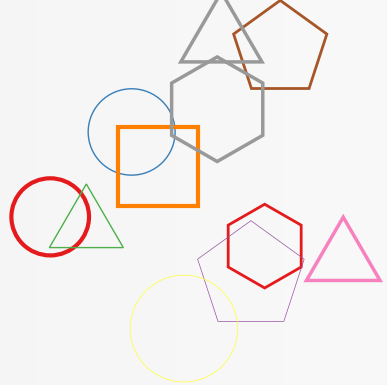[{"shape": "hexagon", "thickness": 2, "radius": 0.54, "center": [0.683, 0.361]}, {"shape": "circle", "thickness": 3, "radius": 0.5, "center": [0.13, 0.437]}, {"shape": "circle", "thickness": 1, "radius": 0.56, "center": [0.34, 0.657]}, {"shape": "triangle", "thickness": 1, "radius": 0.55, "center": [0.223, 0.412]}, {"shape": "pentagon", "thickness": 0.5, "radius": 0.72, "center": [0.647, 0.282]}, {"shape": "square", "thickness": 3, "radius": 0.51, "center": [0.408, 0.567]}, {"shape": "circle", "thickness": 0.5, "radius": 0.69, "center": [0.475, 0.147]}, {"shape": "pentagon", "thickness": 2, "radius": 0.63, "center": [0.723, 0.872]}, {"shape": "triangle", "thickness": 2.5, "radius": 0.55, "center": [0.886, 0.326]}, {"shape": "triangle", "thickness": 2.5, "radius": 0.6, "center": [0.571, 0.9]}, {"shape": "hexagon", "thickness": 2.5, "radius": 0.68, "center": [0.561, 0.716]}]